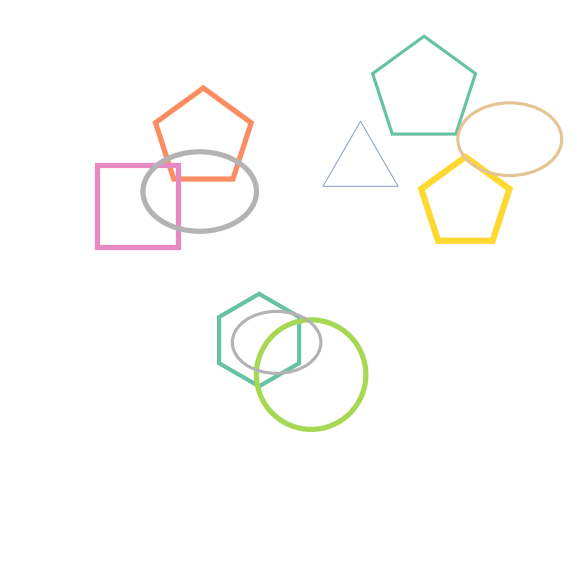[{"shape": "hexagon", "thickness": 2, "radius": 0.4, "center": [0.449, 0.41]}, {"shape": "pentagon", "thickness": 1.5, "radius": 0.47, "center": [0.734, 0.843]}, {"shape": "pentagon", "thickness": 2.5, "radius": 0.44, "center": [0.352, 0.76]}, {"shape": "triangle", "thickness": 0.5, "radius": 0.38, "center": [0.624, 0.714]}, {"shape": "square", "thickness": 2.5, "radius": 0.35, "center": [0.238, 0.643]}, {"shape": "circle", "thickness": 2.5, "radius": 0.47, "center": [0.539, 0.35]}, {"shape": "pentagon", "thickness": 3, "radius": 0.4, "center": [0.806, 0.647]}, {"shape": "oval", "thickness": 1.5, "radius": 0.45, "center": [0.883, 0.758]}, {"shape": "oval", "thickness": 2.5, "radius": 0.49, "center": [0.346, 0.667]}, {"shape": "oval", "thickness": 1.5, "radius": 0.38, "center": [0.479, 0.406]}]